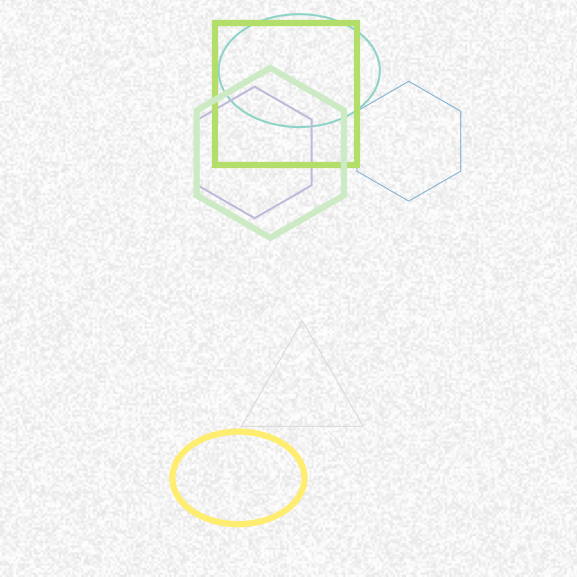[{"shape": "oval", "thickness": 1, "radius": 0.7, "center": [0.518, 0.877]}, {"shape": "hexagon", "thickness": 1, "radius": 0.57, "center": [0.441, 0.735]}, {"shape": "hexagon", "thickness": 0.5, "radius": 0.52, "center": [0.708, 0.755]}, {"shape": "square", "thickness": 3, "radius": 0.61, "center": [0.495, 0.836]}, {"shape": "triangle", "thickness": 0.5, "radius": 0.61, "center": [0.524, 0.322]}, {"shape": "hexagon", "thickness": 3, "radius": 0.74, "center": [0.468, 0.734]}, {"shape": "oval", "thickness": 3, "radius": 0.57, "center": [0.413, 0.172]}]